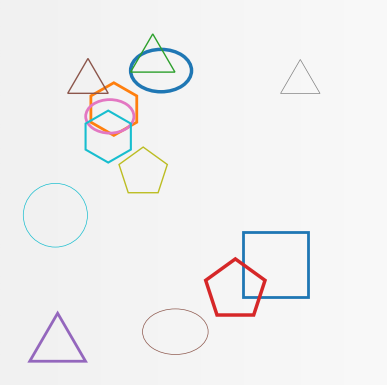[{"shape": "oval", "thickness": 2.5, "radius": 0.39, "center": [0.416, 0.817]}, {"shape": "square", "thickness": 2, "radius": 0.42, "center": [0.711, 0.312]}, {"shape": "hexagon", "thickness": 2, "radius": 0.34, "center": [0.294, 0.717]}, {"shape": "triangle", "thickness": 1, "radius": 0.33, "center": [0.394, 0.846]}, {"shape": "pentagon", "thickness": 2.5, "radius": 0.4, "center": [0.607, 0.247]}, {"shape": "triangle", "thickness": 2, "radius": 0.42, "center": [0.149, 0.103]}, {"shape": "oval", "thickness": 0.5, "radius": 0.42, "center": [0.453, 0.138]}, {"shape": "triangle", "thickness": 1, "radius": 0.3, "center": [0.227, 0.788]}, {"shape": "oval", "thickness": 2, "radius": 0.31, "center": [0.283, 0.698]}, {"shape": "triangle", "thickness": 0.5, "radius": 0.29, "center": [0.775, 0.787]}, {"shape": "pentagon", "thickness": 1, "radius": 0.33, "center": [0.369, 0.552]}, {"shape": "hexagon", "thickness": 1.5, "radius": 0.34, "center": [0.279, 0.645]}, {"shape": "circle", "thickness": 0.5, "radius": 0.41, "center": [0.143, 0.441]}]